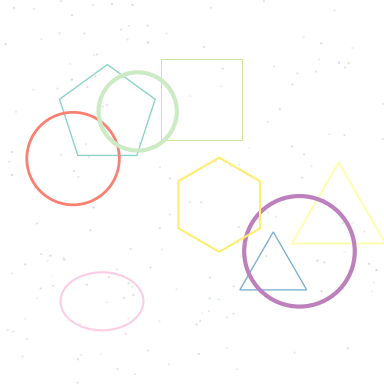[{"shape": "pentagon", "thickness": 1, "radius": 0.65, "center": [0.279, 0.702]}, {"shape": "triangle", "thickness": 1.5, "radius": 0.7, "center": [0.88, 0.438]}, {"shape": "circle", "thickness": 2, "radius": 0.6, "center": [0.19, 0.588]}, {"shape": "triangle", "thickness": 1, "radius": 0.5, "center": [0.71, 0.297]}, {"shape": "square", "thickness": 0.5, "radius": 0.52, "center": [0.524, 0.742]}, {"shape": "oval", "thickness": 1.5, "radius": 0.54, "center": [0.265, 0.217]}, {"shape": "circle", "thickness": 3, "radius": 0.72, "center": [0.778, 0.347]}, {"shape": "circle", "thickness": 3, "radius": 0.51, "center": [0.358, 0.711]}, {"shape": "hexagon", "thickness": 1.5, "radius": 0.61, "center": [0.569, 0.468]}]